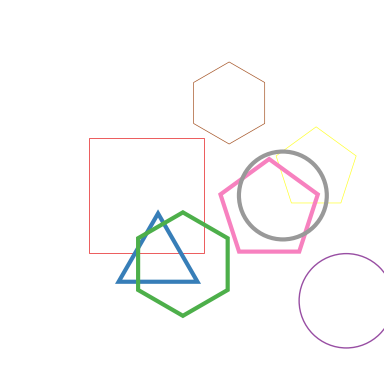[{"shape": "square", "thickness": 0.5, "radius": 0.75, "center": [0.381, 0.492]}, {"shape": "triangle", "thickness": 3, "radius": 0.59, "center": [0.41, 0.327]}, {"shape": "hexagon", "thickness": 3, "radius": 0.67, "center": [0.475, 0.314]}, {"shape": "circle", "thickness": 1, "radius": 0.61, "center": [0.899, 0.219]}, {"shape": "pentagon", "thickness": 0.5, "radius": 0.55, "center": [0.821, 0.561]}, {"shape": "hexagon", "thickness": 0.5, "radius": 0.53, "center": [0.595, 0.732]}, {"shape": "pentagon", "thickness": 3, "radius": 0.66, "center": [0.699, 0.454]}, {"shape": "circle", "thickness": 3, "radius": 0.57, "center": [0.735, 0.492]}]